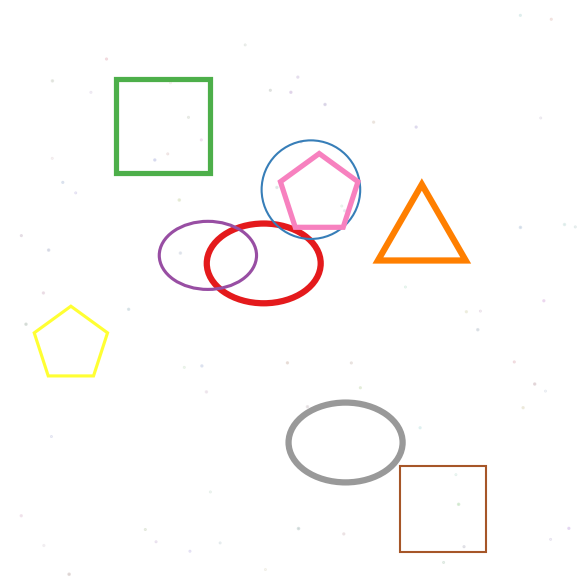[{"shape": "oval", "thickness": 3, "radius": 0.49, "center": [0.457, 0.543]}, {"shape": "circle", "thickness": 1, "radius": 0.43, "center": [0.538, 0.671]}, {"shape": "square", "thickness": 2.5, "radius": 0.41, "center": [0.282, 0.781]}, {"shape": "oval", "thickness": 1.5, "radius": 0.42, "center": [0.36, 0.557]}, {"shape": "triangle", "thickness": 3, "radius": 0.44, "center": [0.73, 0.592]}, {"shape": "pentagon", "thickness": 1.5, "radius": 0.33, "center": [0.123, 0.402]}, {"shape": "square", "thickness": 1, "radius": 0.37, "center": [0.767, 0.118]}, {"shape": "pentagon", "thickness": 2.5, "radius": 0.35, "center": [0.553, 0.663]}, {"shape": "oval", "thickness": 3, "radius": 0.49, "center": [0.598, 0.233]}]